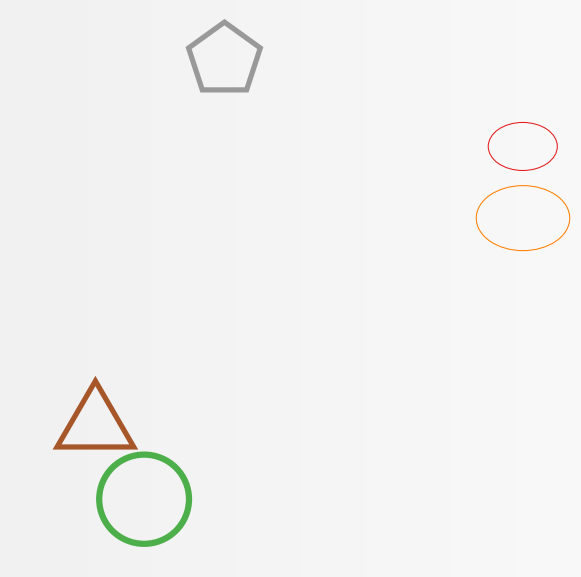[{"shape": "oval", "thickness": 0.5, "radius": 0.3, "center": [0.899, 0.746]}, {"shape": "circle", "thickness": 3, "radius": 0.39, "center": [0.248, 0.135]}, {"shape": "oval", "thickness": 0.5, "radius": 0.4, "center": [0.9, 0.621]}, {"shape": "triangle", "thickness": 2.5, "radius": 0.38, "center": [0.164, 0.263]}, {"shape": "pentagon", "thickness": 2.5, "radius": 0.32, "center": [0.386, 0.896]}]